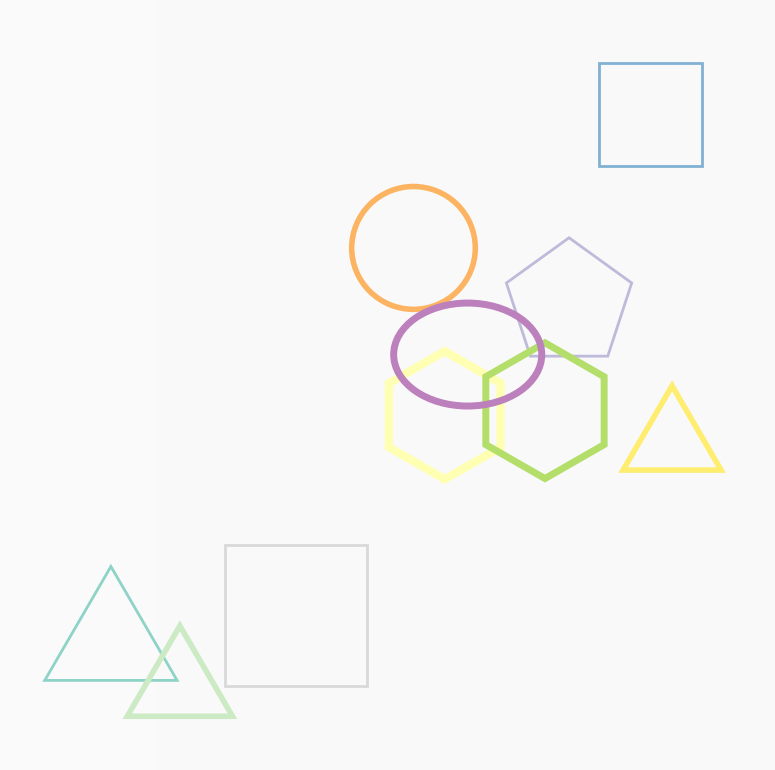[{"shape": "triangle", "thickness": 1, "radius": 0.49, "center": [0.143, 0.166]}, {"shape": "hexagon", "thickness": 3, "radius": 0.42, "center": [0.574, 0.461]}, {"shape": "pentagon", "thickness": 1, "radius": 0.42, "center": [0.734, 0.606]}, {"shape": "square", "thickness": 1, "radius": 0.33, "center": [0.84, 0.851]}, {"shape": "circle", "thickness": 2, "radius": 0.4, "center": [0.534, 0.678]}, {"shape": "hexagon", "thickness": 2.5, "radius": 0.44, "center": [0.703, 0.467]}, {"shape": "square", "thickness": 1, "radius": 0.46, "center": [0.382, 0.201]}, {"shape": "oval", "thickness": 2.5, "radius": 0.48, "center": [0.603, 0.54]}, {"shape": "triangle", "thickness": 2, "radius": 0.39, "center": [0.232, 0.109]}, {"shape": "triangle", "thickness": 2, "radius": 0.36, "center": [0.867, 0.426]}]